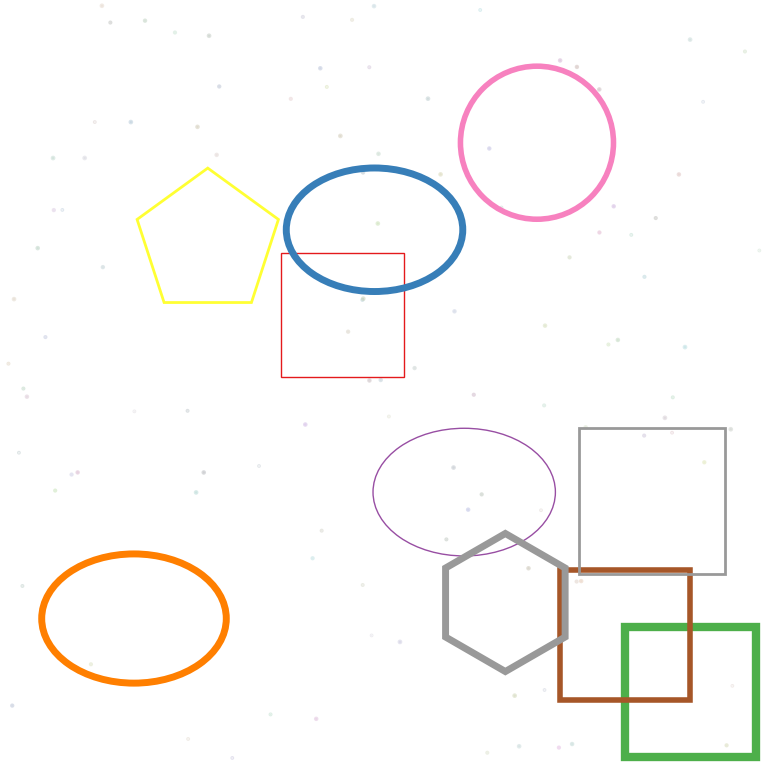[{"shape": "square", "thickness": 0.5, "radius": 0.4, "center": [0.445, 0.591]}, {"shape": "oval", "thickness": 2.5, "radius": 0.57, "center": [0.486, 0.702]}, {"shape": "square", "thickness": 3, "radius": 0.42, "center": [0.897, 0.101]}, {"shape": "oval", "thickness": 0.5, "radius": 0.59, "center": [0.603, 0.361]}, {"shape": "oval", "thickness": 2.5, "radius": 0.6, "center": [0.174, 0.197]}, {"shape": "pentagon", "thickness": 1, "radius": 0.48, "center": [0.27, 0.685]}, {"shape": "square", "thickness": 2, "radius": 0.42, "center": [0.812, 0.176]}, {"shape": "circle", "thickness": 2, "radius": 0.5, "center": [0.697, 0.815]}, {"shape": "hexagon", "thickness": 2.5, "radius": 0.45, "center": [0.656, 0.218]}, {"shape": "square", "thickness": 1, "radius": 0.47, "center": [0.846, 0.349]}]